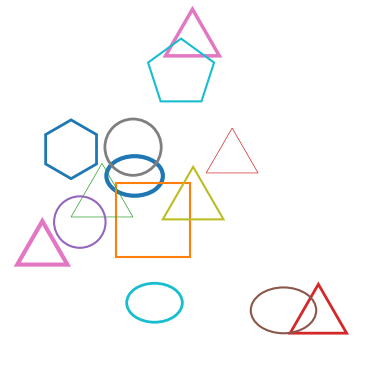[{"shape": "oval", "thickness": 3, "radius": 0.37, "center": [0.35, 0.543]}, {"shape": "hexagon", "thickness": 2, "radius": 0.38, "center": [0.185, 0.612]}, {"shape": "square", "thickness": 1.5, "radius": 0.48, "center": [0.397, 0.429]}, {"shape": "triangle", "thickness": 0.5, "radius": 0.46, "center": [0.265, 0.483]}, {"shape": "triangle", "thickness": 2, "radius": 0.42, "center": [0.827, 0.177]}, {"shape": "triangle", "thickness": 0.5, "radius": 0.39, "center": [0.603, 0.59]}, {"shape": "circle", "thickness": 1.5, "radius": 0.33, "center": [0.207, 0.423]}, {"shape": "oval", "thickness": 1.5, "radius": 0.43, "center": [0.736, 0.194]}, {"shape": "triangle", "thickness": 3, "radius": 0.38, "center": [0.11, 0.35]}, {"shape": "triangle", "thickness": 2.5, "radius": 0.4, "center": [0.5, 0.895]}, {"shape": "circle", "thickness": 2, "radius": 0.37, "center": [0.346, 0.618]}, {"shape": "triangle", "thickness": 1.5, "radius": 0.45, "center": [0.502, 0.476]}, {"shape": "oval", "thickness": 2, "radius": 0.36, "center": [0.401, 0.214]}, {"shape": "pentagon", "thickness": 1.5, "radius": 0.45, "center": [0.47, 0.81]}]